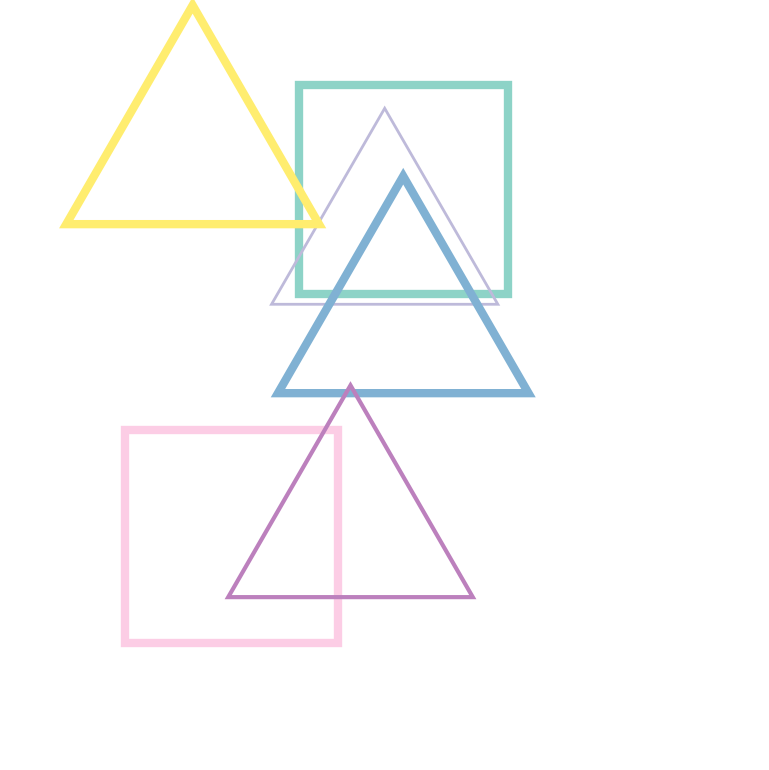[{"shape": "square", "thickness": 3, "radius": 0.68, "center": [0.524, 0.754]}, {"shape": "triangle", "thickness": 1, "radius": 0.85, "center": [0.5, 0.69]}, {"shape": "triangle", "thickness": 3, "radius": 0.94, "center": [0.524, 0.583]}, {"shape": "square", "thickness": 3, "radius": 0.69, "center": [0.301, 0.303]}, {"shape": "triangle", "thickness": 1.5, "radius": 0.92, "center": [0.455, 0.316]}, {"shape": "triangle", "thickness": 3, "radius": 0.95, "center": [0.25, 0.804]}]